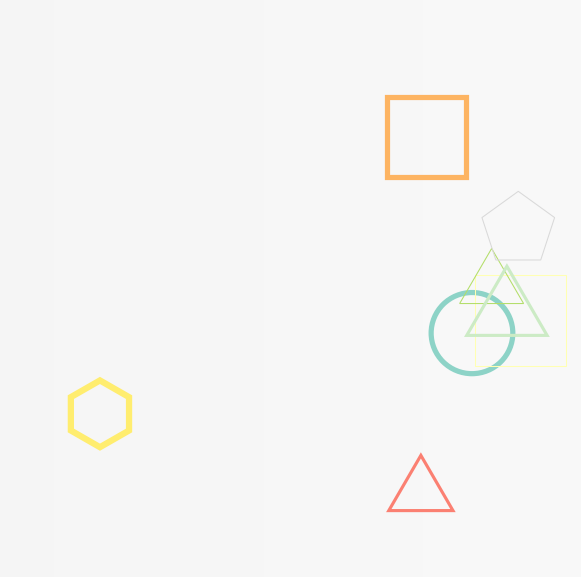[{"shape": "circle", "thickness": 2.5, "radius": 0.35, "center": [0.812, 0.422]}, {"shape": "square", "thickness": 0.5, "radius": 0.39, "center": [0.895, 0.444]}, {"shape": "triangle", "thickness": 1.5, "radius": 0.32, "center": [0.724, 0.147]}, {"shape": "square", "thickness": 2.5, "radius": 0.34, "center": [0.734, 0.762]}, {"shape": "triangle", "thickness": 0.5, "radius": 0.32, "center": [0.846, 0.505]}, {"shape": "pentagon", "thickness": 0.5, "radius": 0.33, "center": [0.892, 0.602]}, {"shape": "triangle", "thickness": 1.5, "radius": 0.4, "center": [0.872, 0.458]}, {"shape": "hexagon", "thickness": 3, "radius": 0.29, "center": [0.172, 0.283]}]